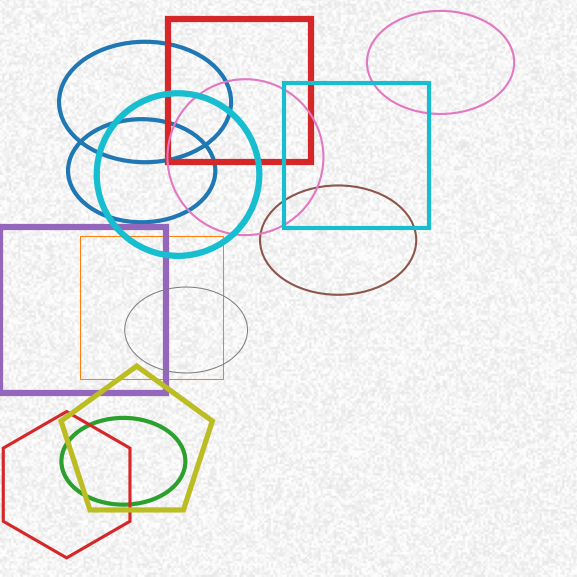[{"shape": "oval", "thickness": 2, "radius": 0.64, "center": [0.245, 0.704]}, {"shape": "oval", "thickness": 2, "radius": 0.74, "center": [0.251, 0.823]}, {"shape": "square", "thickness": 0.5, "radius": 0.62, "center": [0.262, 0.467]}, {"shape": "oval", "thickness": 2, "radius": 0.54, "center": [0.214, 0.2]}, {"shape": "square", "thickness": 3, "radius": 0.62, "center": [0.415, 0.843]}, {"shape": "hexagon", "thickness": 1.5, "radius": 0.63, "center": [0.115, 0.16]}, {"shape": "square", "thickness": 3, "radius": 0.72, "center": [0.144, 0.462]}, {"shape": "oval", "thickness": 1, "radius": 0.68, "center": [0.586, 0.583]}, {"shape": "oval", "thickness": 1, "radius": 0.64, "center": [0.763, 0.891]}, {"shape": "circle", "thickness": 1, "radius": 0.68, "center": [0.425, 0.727]}, {"shape": "oval", "thickness": 0.5, "radius": 0.53, "center": [0.322, 0.428]}, {"shape": "pentagon", "thickness": 2.5, "radius": 0.69, "center": [0.237, 0.228]}, {"shape": "circle", "thickness": 3, "radius": 0.7, "center": [0.308, 0.697]}, {"shape": "square", "thickness": 2, "radius": 0.62, "center": [0.618, 0.73]}]